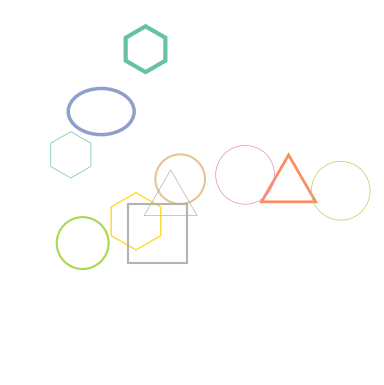[{"shape": "hexagon", "thickness": 0.5, "radius": 0.3, "center": [0.184, 0.598]}, {"shape": "hexagon", "thickness": 3, "radius": 0.3, "center": [0.378, 0.872]}, {"shape": "triangle", "thickness": 2, "radius": 0.41, "center": [0.75, 0.516]}, {"shape": "oval", "thickness": 2.5, "radius": 0.43, "center": [0.263, 0.71]}, {"shape": "circle", "thickness": 0.5, "radius": 0.38, "center": [0.637, 0.546]}, {"shape": "circle", "thickness": 0.5, "radius": 0.38, "center": [0.885, 0.505]}, {"shape": "circle", "thickness": 1.5, "radius": 0.34, "center": [0.215, 0.369]}, {"shape": "hexagon", "thickness": 1, "radius": 0.37, "center": [0.353, 0.425]}, {"shape": "circle", "thickness": 1.5, "radius": 0.32, "center": [0.468, 0.535]}, {"shape": "triangle", "thickness": 0.5, "radius": 0.4, "center": [0.443, 0.48]}, {"shape": "square", "thickness": 1.5, "radius": 0.38, "center": [0.408, 0.393]}]